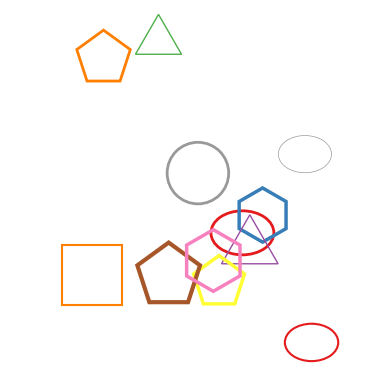[{"shape": "oval", "thickness": 2, "radius": 0.41, "center": [0.63, 0.395]}, {"shape": "oval", "thickness": 1.5, "radius": 0.35, "center": [0.809, 0.111]}, {"shape": "hexagon", "thickness": 2.5, "radius": 0.35, "center": [0.682, 0.441]}, {"shape": "triangle", "thickness": 1, "radius": 0.35, "center": [0.412, 0.894]}, {"shape": "triangle", "thickness": 1, "radius": 0.42, "center": [0.649, 0.357]}, {"shape": "pentagon", "thickness": 2, "radius": 0.37, "center": [0.269, 0.849]}, {"shape": "square", "thickness": 1.5, "radius": 0.39, "center": [0.239, 0.285]}, {"shape": "pentagon", "thickness": 2.5, "radius": 0.35, "center": [0.569, 0.267]}, {"shape": "pentagon", "thickness": 3, "radius": 0.43, "center": [0.438, 0.284]}, {"shape": "hexagon", "thickness": 2.5, "radius": 0.4, "center": [0.554, 0.323]}, {"shape": "circle", "thickness": 2, "radius": 0.4, "center": [0.514, 0.55]}, {"shape": "oval", "thickness": 0.5, "radius": 0.35, "center": [0.792, 0.6]}]